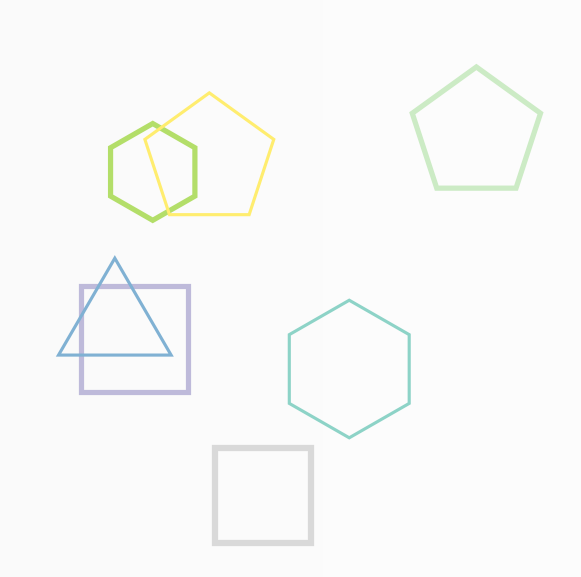[{"shape": "hexagon", "thickness": 1.5, "radius": 0.6, "center": [0.601, 0.36]}, {"shape": "square", "thickness": 2.5, "radius": 0.46, "center": [0.231, 0.412]}, {"shape": "triangle", "thickness": 1.5, "radius": 0.56, "center": [0.198, 0.44]}, {"shape": "hexagon", "thickness": 2.5, "radius": 0.42, "center": [0.263, 0.701]}, {"shape": "square", "thickness": 3, "radius": 0.41, "center": [0.453, 0.141]}, {"shape": "pentagon", "thickness": 2.5, "radius": 0.58, "center": [0.82, 0.767]}, {"shape": "pentagon", "thickness": 1.5, "radius": 0.58, "center": [0.36, 0.722]}]